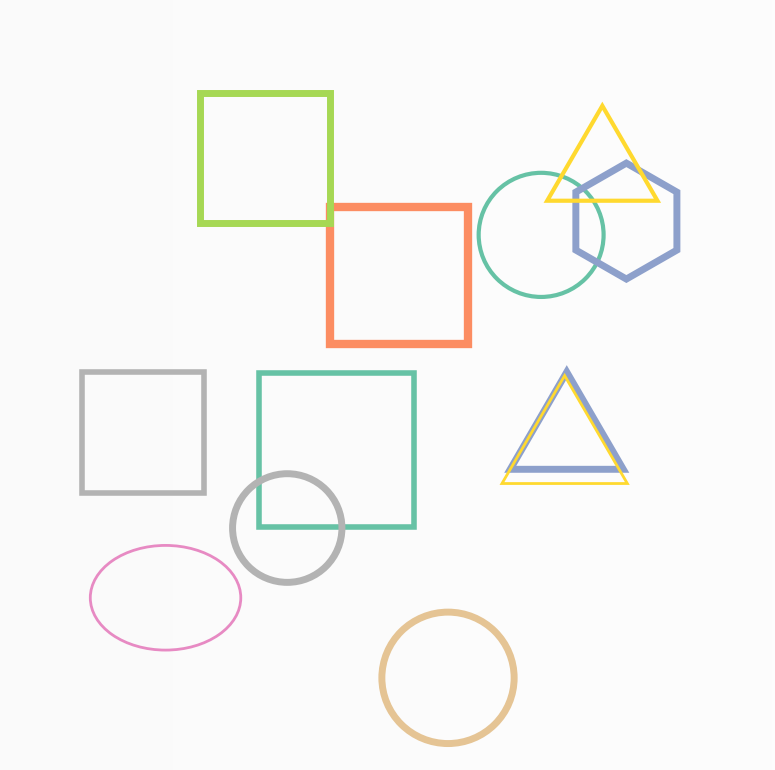[{"shape": "square", "thickness": 2, "radius": 0.5, "center": [0.434, 0.415]}, {"shape": "circle", "thickness": 1.5, "radius": 0.4, "center": [0.698, 0.695]}, {"shape": "square", "thickness": 3, "radius": 0.44, "center": [0.515, 0.642]}, {"shape": "triangle", "thickness": 2.5, "radius": 0.42, "center": [0.731, 0.433]}, {"shape": "hexagon", "thickness": 2.5, "radius": 0.38, "center": [0.808, 0.713]}, {"shape": "oval", "thickness": 1, "radius": 0.49, "center": [0.214, 0.224]}, {"shape": "square", "thickness": 2.5, "radius": 0.42, "center": [0.342, 0.795]}, {"shape": "triangle", "thickness": 1.5, "radius": 0.41, "center": [0.777, 0.78]}, {"shape": "triangle", "thickness": 1, "radius": 0.47, "center": [0.729, 0.419]}, {"shape": "circle", "thickness": 2.5, "radius": 0.43, "center": [0.578, 0.12]}, {"shape": "square", "thickness": 2, "radius": 0.39, "center": [0.185, 0.439]}, {"shape": "circle", "thickness": 2.5, "radius": 0.35, "center": [0.371, 0.314]}]